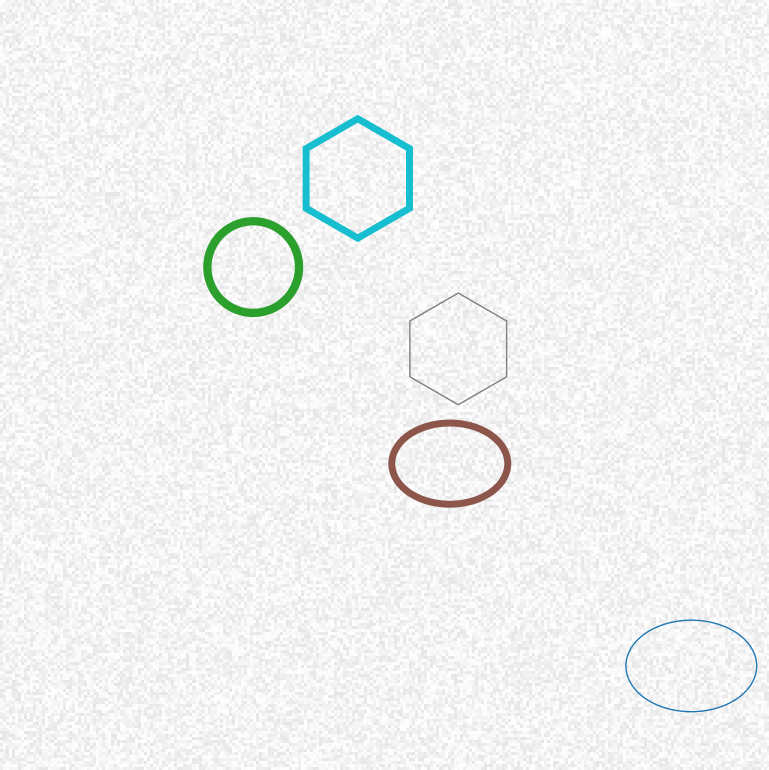[{"shape": "oval", "thickness": 0.5, "radius": 0.42, "center": [0.898, 0.135]}, {"shape": "circle", "thickness": 3, "radius": 0.3, "center": [0.329, 0.653]}, {"shape": "oval", "thickness": 2.5, "radius": 0.38, "center": [0.584, 0.398]}, {"shape": "hexagon", "thickness": 0.5, "radius": 0.36, "center": [0.595, 0.547]}, {"shape": "hexagon", "thickness": 2.5, "radius": 0.39, "center": [0.465, 0.768]}]